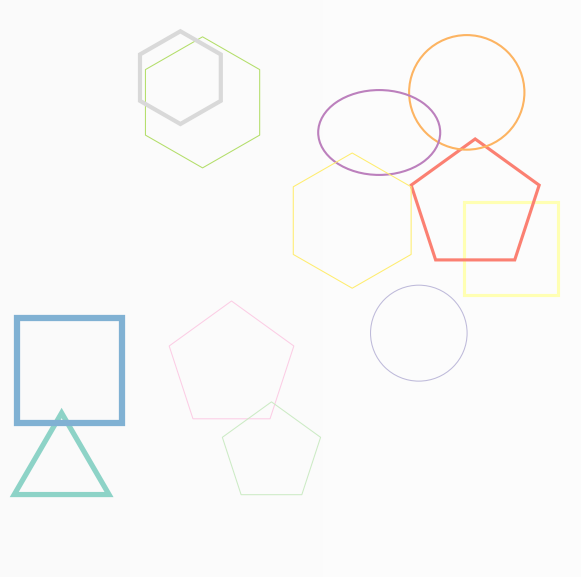[{"shape": "triangle", "thickness": 2.5, "radius": 0.47, "center": [0.106, 0.19]}, {"shape": "square", "thickness": 1.5, "radius": 0.4, "center": [0.879, 0.569]}, {"shape": "circle", "thickness": 0.5, "radius": 0.42, "center": [0.721, 0.422]}, {"shape": "pentagon", "thickness": 1.5, "radius": 0.58, "center": [0.817, 0.643]}, {"shape": "square", "thickness": 3, "radius": 0.46, "center": [0.12, 0.358]}, {"shape": "circle", "thickness": 1, "radius": 0.5, "center": [0.803, 0.839]}, {"shape": "hexagon", "thickness": 0.5, "radius": 0.57, "center": [0.348, 0.822]}, {"shape": "pentagon", "thickness": 0.5, "radius": 0.56, "center": [0.398, 0.365]}, {"shape": "hexagon", "thickness": 2, "radius": 0.4, "center": [0.31, 0.865]}, {"shape": "oval", "thickness": 1, "radius": 0.52, "center": [0.652, 0.77]}, {"shape": "pentagon", "thickness": 0.5, "radius": 0.44, "center": [0.467, 0.214]}, {"shape": "hexagon", "thickness": 0.5, "radius": 0.59, "center": [0.606, 0.617]}]